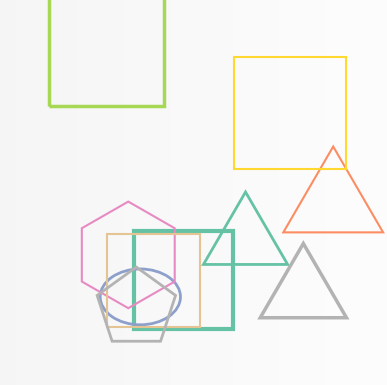[{"shape": "square", "thickness": 3, "radius": 0.63, "center": [0.474, 0.272]}, {"shape": "triangle", "thickness": 2, "radius": 0.63, "center": [0.634, 0.376]}, {"shape": "triangle", "thickness": 1.5, "radius": 0.74, "center": [0.86, 0.471]}, {"shape": "oval", "thickness": 2, "radius": 0.52, "center": [0.362, 0.229]}, {"shape": "hexagon", "thickness": 1.5, "radius": 0.69, "center": [0.331, 0.338]}, {"shape": "square", "thickness": 2.5, "radius": 0.74, "center": [0.274, 0.873]}, {"shape": "square", "thickness": 1.5, "radius": 0.73, "center": [0.749, 0.706]}, {"shape": "square", "thickness": 1.5, "radius": 0.6, "center": [0.396, 0.27]}, {"shape": "pentagon", "thickness": 2, "radius": 0.53, "center": [0.352, 0.2]}, {"shape": "triangle", "thickness": 2.5, "radius": 0.64, "center": [0.783, 0.239]}]